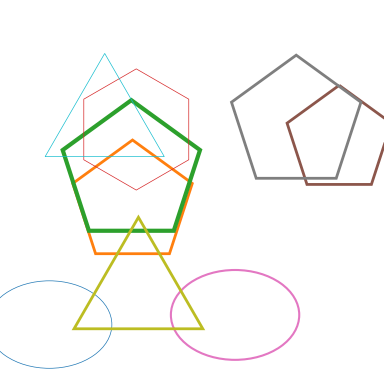[{"shape": "oval", "thickness": 0.5, "radius": 0.81, "center": [0.128, 0.157]}, {"shape": "pentagon", "thickness": 2, "radius": 0.82, "center": [0.344, 0.473]}, {"shape": "pentagon", "thickness": 3, "radius": 0.94, "center": [0.341, 0.552]}, {"shape": "hexagon", "thickness": 0.5, "radius": 0.79, "center": [0.354, 0.664]}, {"shape": "pentagon", "thickness": 2, "radius": 0.71, "center": [0.881, 0.636]}, {"shape": "oval", "thickness": 1.5, "radius": 0.83, "center": [0.611, 0.182]}, {"shape": "pentagon", "thickness": 2, "radius": 0.88, "center": [0.769, 0.68]}, {"shape": "triangle", "thickness": 2, "radius": 0.97, "center": [0.36, 0.243]}, {"shape": "triangle", "thickness": 0.5, "radius": 0.89, "center": [0.272, 0.683]}]